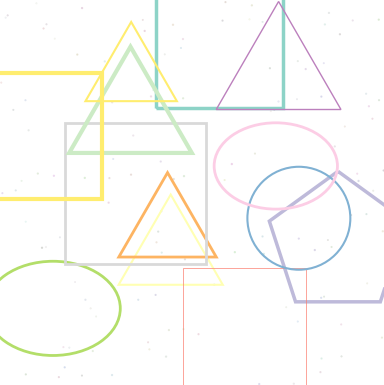[{"shape": "square", "thickness": 2.5, "radius": 0.83, "center": [0.57, 0.885]}, {"shape": "triangle", "thickness": 1.5, "radius": 0.78, "center": [0.443, 0.338]}, {"shape": "pentagon", "thickness": 2.5, "radius": 0.94, "center": [0.878, 0.368]}, {"shape": "square", "thickness": 0.5, "radius": 0.8, "center": [0.634, 0.145]}, {"shape": "circle", "thickness": 1.5, "radius": 0.67, "center": [0.776, 0.433]}, {"shape": "triangle", "thickness": 2, "radius": 0.73, "center": [0.435, 0.405]}, {"shape": "oval", "thickness": 2, "radius": 0.87, "center": [0.138, 0.199]}, {"shape": "oval", "thickness": 2, "radius": 0.8, "center": [0.716, 0.569]}, {"shape": "square", "thickness": 2, "radius": 0.92, "center": [0.351, 0.497]}, {"shape": "triangle", "thickness": 1, "radius": 0.94, "center": [0.724, 0.809]}, {"shape": "triangle", "thickness": 3, "radius": 0.92, "center": [0.339, 0.695]}, {"shape": "triangle", "thickness": 1.5, "radius": 0.69, "center": [0.341, 0.806]}, {"shape": "square", "thickness": 3, "radius": 0.82, "center": [0.101, 0.647]}]